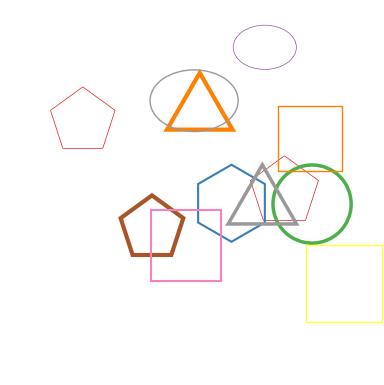[{"shape": "pentagon", "thickness": 0.5, "radius": 0.46, "center": [0.739, 0.502]}, {"shape": "pentagon", "thickness": 0.5, "radius": 0.44, "center": [0.215, 0.686]}, {"shape": "hexagon", "thickness": 1.5, "radius": 0.5, "center": [0.601, 0.472]}, {"shape": "circle", "thickness": 2.5, "radius": 0.51, "center": [0.811, 0.47]}, {"shape": "oval", "thickness": 0.5, "radius": 0.41, "center": [0.688, 0.877]}, {"shape": "square", "thickness": 1, "radius": 0.42, "center": [0.806, 0.64]}, {"shape": "triangle", "thickness": 3, "radius": 0.49, "center": [0.519, 0.712]}, {"shape": "square", "thickness": 1, "radius": 0.49, "center": [0.894, 0.264]}, {"shape": "pentagon", "thickness": 3, "radius": 0.43, "center": [0.395, 0.407]}, {"shape": "square", "thickness": 1.5, "radius": 0.46, "center": [0.483, 0.362]}, {"shape": "triangle", "thickness": 2.5, "radius": 0.51, "center": [0.681, 0.47]}, {"shape": "oval", "thickness": 1, "radius": 0.57, "center": [0.504, 0.738]}]